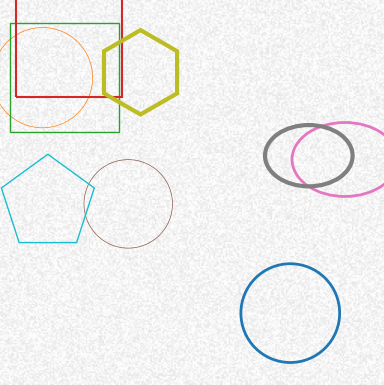[{"shape": "circle", "thickness": 2, "radius": 0.64, "center": [0.754, 0.187]}, {"shape": "circle", "thickness": 0.5, "radius": 0.65, "center": [0.11, 0.798]}, {"shape": "square", "thickness": 1, "radius": 0.71, "center": [0.167, 0.798]}, {"shape": "square", "thickness": 1.5, "radius": 0.68, "center": [0.18, 0.885]}, {"shape": "circle", "thickness": 0.5, "radius": 0.57, "center": [0.333, 0.47]}, {"shape": "oval", "thickness": 2, "radius": 0.69, "center": [0.896, 0.586]}, {"shape": "oval", "thickness": 3, "radius": 0.57, "center": [0.802, 0.596]}, {"shape": "hexagon", "thickness": 3, "radius": 0.55, "center": [0.365, 0.812]}, {"shape": "pentagon", "thickness": 1, "radius": 0.63, "center": [0.124, 0.472]}]